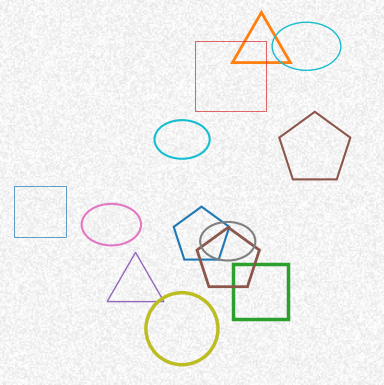[{"shape": "square", "thickness": 0.5, "radius": 0.34, "center": [0.103, 0.451]}, {"shape": "pentagon", "thickness": 1.5, "radius": 0.38, "center": [0.523, 0.387]}, {"shape": "triangle", "thickness": 2, "radius": 0.43, "center": [0.679, 0.881]}, {"shape": "square", "thickness": 2.5, "radius": 0.36, "center": [0.677, 0.243]}, {"shape": "square", "thickness": 0.5, "radius": 0.46, "center": [0.598, 0.803]}, {"shape": "triangle", "thickness": 1, "radius": 0.43, "center": [0.352, 0.259]}, {"shape": "pentagon", "thickness": 2, "radius": 0.43, "center": [0.593, 0.324]}, {"shape": "pentagon", "thickness": 1.5, "radius": 0.49, "center": [0.818, 0.613]}, {"shape": "oval", "thickness": 1.5, "radius": 0.39, "center": [0.289, 0.417]}, {"shape": "oval", "thickness": 1.5, "radius": 0.36, "center": [0.592, 0.373]}, {"shape": "circle", "thickness": 2.5, "radius": 0.47, "center": [0.473, 0.146]}, {"shape": "oval", "thickness": 1.5, "radius": 0.36, "center": [0.473, 0.638]}, {"shape": "oval", "thickness": 1, "radius": 0.45, "center": [0.796, 0.88]}]